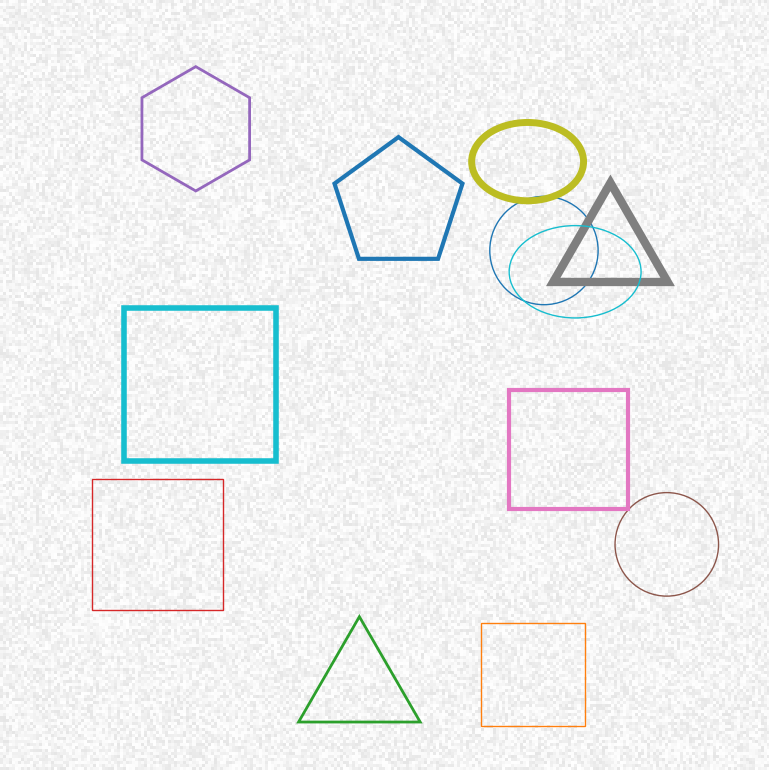[{"shape": "pentagon", "thickness": 1.5, "radius": 0.44, "center": [0.518, 0.735]}, {"shape": "circle", "thickness": 0.5, "radius": 0.35, "center": [0.706, 0.675]}, {"shape": "square", "thickness": 0.5, "radius": 0.33, "center": [0.692, 0.124]}, {"shape": "triangle", "thickness": 1, "radius": 0.46, "center": [0.467, 0.108]}, {"shape": "square", "thickness": 0.5, "radius": 0.42, "center": [0.205, 0.293]}, {"shape": "hexagon", "thickness": 1, "radius": 0.4, "center": [0.254, 0.833]}, {"shape": "circle", "thickness": 0.5, "radius": 0.34, "center": [0.866, 0.293]}, {"shape": "square", "thickness": 1.5, "radius": 0.38, "center": [0.738, 0.416]}, {"shape": "triangle", "thickness": 3, "radius": 0.43, "center": [0.793, 0.677]}, {"shape": "oval", "thickness": 2.5, "radius": 0.36, "center": [0.685, 0.79]}, {"shape": "square", "thickness": 2, "radius": 0.49, "center": [0.26, 0.501]}, {"shape": "oval", "thickness": 0.5, "radius": 0.43, "center": [0.747, 0.647]}]